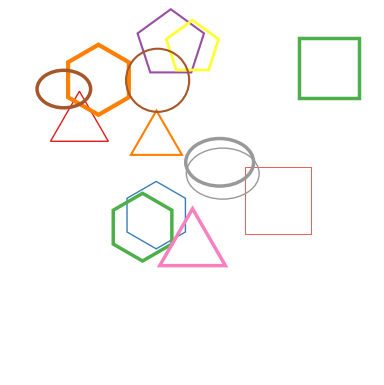[{"shape": "square", "thickness": 0.5, "radius": 0.43, "center": [0.723, 0.479]}, {"shape": "triangle", "thickness": 1, "radius": 0.43, "center": [0.206, 0.676]}, {"shape": "hexagon", "thickness": 1, "radius": 0.44, "center": [0.406, 0.441]}, {"shape": "square", "thickness": 2.5, "radius": 0.39, "center": [0.855, 0.824]}, {"shape": "hexagon", "thickness": 2.5, "radius": 0.44, "center": [0.37, 0.41]}, {"shape": "pentagon", "thickness": 1.5, "radius": 0.45, "center": [0.444, 0.885]}, {"shape": "triangle", "thickness": 1.5, "radius": 0.38, "center": [0.406, 0.636]}, {"shape": "hexagon", "thickness": 3, "radius": 0.46, "center": [0.256, 0.793]}, {"shape": "pentagon", "thickness": 2, "radius": 0.36, "center": [0.5, 0.876]}, {"shape": "oval", "thickness": 2.5, "radius": 0.35, "center": [0.166, 0.769]}, {"shape": "circle", "thickness": 1.5, "radius": 0.41, "center": [0.409, 0.791]}, {"shape": "triangle", "thickness": 2.5, "radius": 0.49, "center": [0.5, 0.359]}, {"shape": "oval", "thickness": 1, "radius": 0.47, "center": [0.579, 0.549]}, {"shape": "oval", "thickness": 2.5, "radius": 0.44, "center": [0.571, 0.578]}]